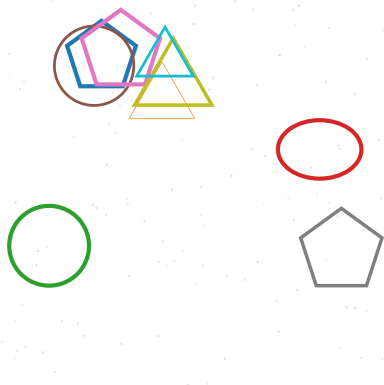[{"shape": "pentagon", "thickness": 3, "radius": 0.47, "center": [0.264, 0.852]}, {"shape": "triangle", "thickness": 0.5, "radius": 0.49, "center": [0.421, 0.742]}, {"shape": "circle", "thickness": 3, "radius": 0.52, "center": [0.128, 0.362]}, {"shape": "oval", "thickness": 3, "radius": 0.54, "center": [0.83, 0.612]}, {"shape": "circle", "thickness": 2, "radius": 0.52, "center": [0.244, 0.829]}, {"shape": "pentagon", "thickness": 3, "radius": 0.54, "center": [0.314, 0.867]}, {"shape": "pentagon", "thickness": 2.5, "radius": 0.56, "center": [0.887, 0.348]}, {"shape": "triangle", "thickness": 2.5, "radius": 0.58, "center": [0.45, 0.785]}, {"shape": "triangle", "thickness": 2, "radius": 0.42, "center": [0.429, 0.845]}]